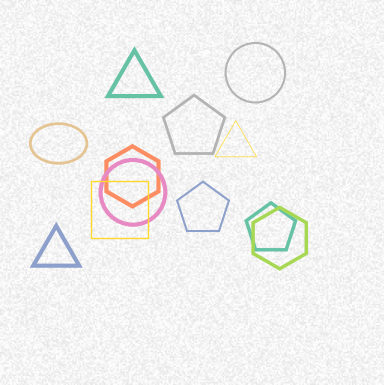[{"shape": "triangle", "thickness": 3, "radius": 0.4, "center": [0.349, 0.79]}, {"shape": "pentagon", "thickness": 2.5, "radius": 0.34, "center": [0.704, 0.406]}, {"shape": "hexagon", "thickness": 3, "radius": 0.39, "center": [0.344, 0.542]}, {"shape": "pentagon", "thickness": 1.5, "radius": 0.35, "center": [0.527, 0.457]}, {"shape": "triangle", "thickness": 3, "radius": 0.34, "center": [0.146, 0.344]}, {"shape": "circle", "thickness": 3, "radius": 0.42, "center": [0.345, 0.5]}, {"shape": "hexagon", "thickness": 2.5, "radius": 0.4, "center": [0.727, 0.382]}, {"shape": "square", "thickness": 1, "radius": 0.37, "center": [0.31, 0.456]}, {"shape": "triangle", "thickness": 0.5, "radius": 0.31, "center": [0.612, 0.624]}, {"shape": "oval", "thickness": 2, "radius": 0.37, "center": [0.152, 0.627]}, {"shape": "circle", "thickness": 1.5, "radius": 0.39, "center": [0.663, 0.811]}, {"shape": "pentagon", "thickness": 2, "radius": 0.42, "center": [0.504, 0.669]}]